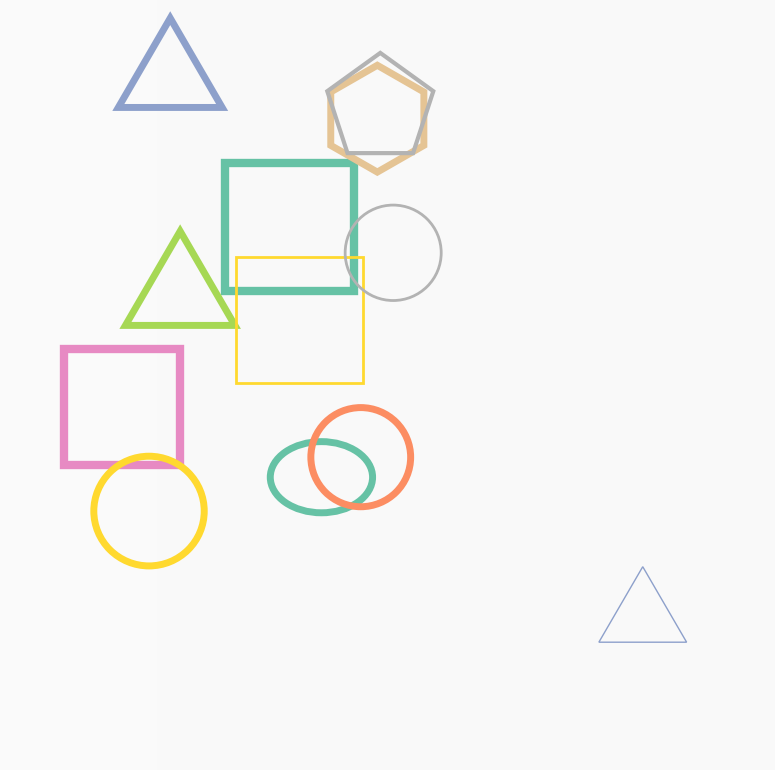[{"shape": "oval", "thickness": 2.5, "radius": 0.33, "center": [0.415, 0.38]}, {"shape": "square", "thickness": 3, "radius": 0.42, "center": [0.374, 0.705]}, {"shape": "circle", "thickness": 2.5, "radius": 0.32, "center": [0.465, 0.406]}, {"shape": "triangle", "thickness": 0.5, "radius": 0.33, "center": [0.829, 0.199]}, {"shape": "triangle", "thickness": 2.5, "radius": 0.39, "center": [0.22, 0.899]}, {"shape": "square", "thickness": 3, "radius": 0.38, "center": [0.158, 0.471]}, {"shape": "triangle", "thickness": 2.5, "radius": 0.41, "center": [0.232, 0.618]}, {"shape": "square", "thickness": 1, "radius": 0.41, "center": [0.386, 0.584]}, {"shape": "circle", "thickness": 2.5, "radius": 0.36, "center": [0.192, 0.336]}, {"shape": "hexagon", "thickness": 2.5, "radius": 0.35, "center": [0.487, 0.846]}, {"shape": "pentagon", "thickness": 1.5, "radius": 0.36, "center": [0.491, 0.859]}, {"shape": "circle", "thickness": 1, "radius": 0.31, "center": [0.507, 0.672]}]